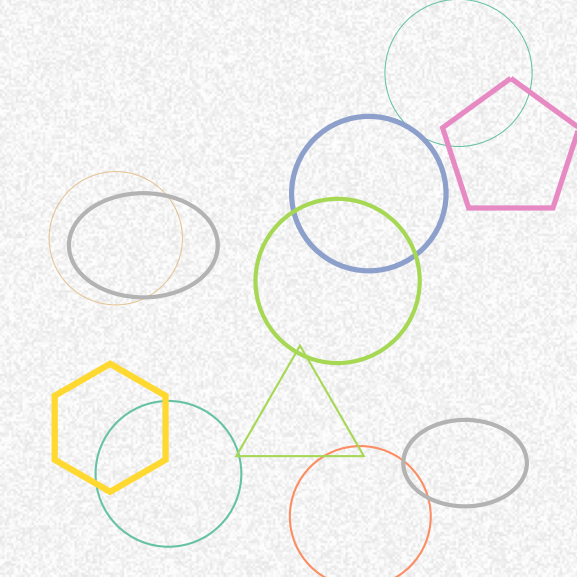[{"shape": "circle", "thickness": 1, "radius": 0.63, "center": [0.292, 0.179]}, {"shape": "circle", "thickness": 0.5, "radius": 0.64, "center": [0.794, 0.873]}, {"shape": "circle", "thickness": 1, "radius": 0.61, "center": [0.624, 0.105]}, {"shape": "circle", "thickness": 2.5, "radius": 0.67, "center": [0.639, 0.664]}, {"shape": "pentagon", "thickness": 2.5, "radius": 0.62, "center": [0.885, 0.739]}, {"shape": "triangle", "thickness": 1, "radius": 0.64, "center": [0.52, 0.273]}, {"shape": "circle", "thickness": 2, "radius": 0.71, "center": [0.585, 0.513]}, {"shape": "hexagon", "thickness": 3, "radius": 0.55, "center": [0.191, 0.258]}, {"shape": "circle", "thickness": 0.5, "radius": 0.58, "center": [0.2, 0.587]}, {"shape": "oval", "thickness": 2, "radius": 0.53, "center": [0.805, 0.197]}, {"shape": "oval", "thickness": 2, "radius": 0.64, "center": [0.248, 0.574]}]